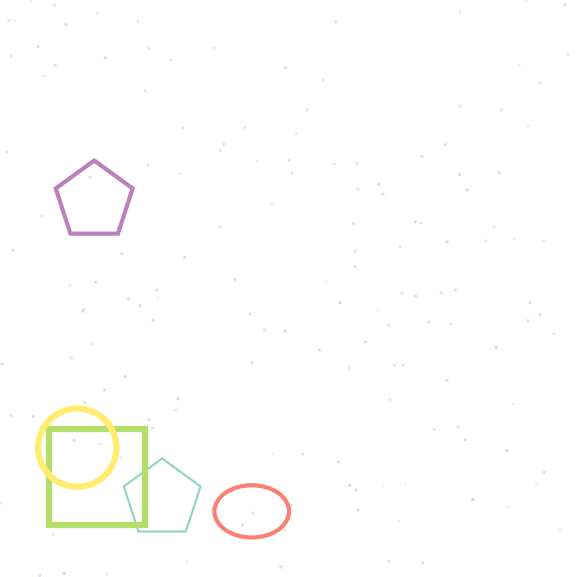[{"shape": "pentagon", "thickness": 1, "radius": 0.35, "center": [0.281, 0.135]}, {"shape": "oval", "thickness": 2, "radius": 0.32, "center": [0.436, 0.114]}, {"shape": "square", "thickness": 3, "radius": 0.41, "center": [0.168, 0.173]}, {"shape": "pentagon", "thickness": 2, "radius": 0.35, "center": [0.163, 0.651]}, {"shape": "circle", "thickness": 3, "radius": 0.34, "center": [0.134, 0.224]}]